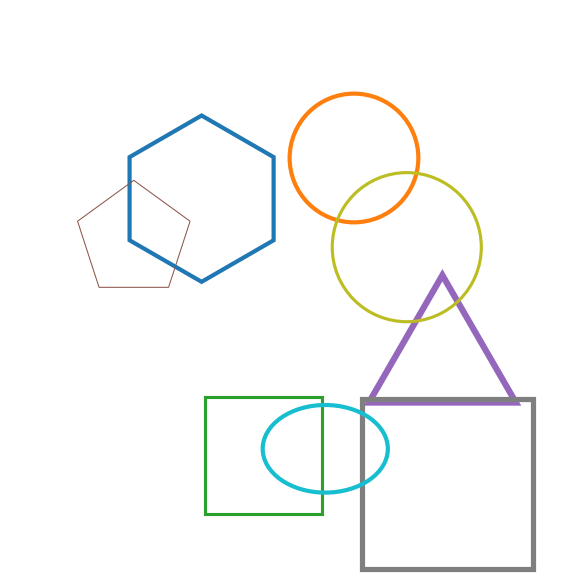[{"shape": "hexagon", "thickness": 2, "radius": 0.72, "center": [0.349, 0.655]}, {"shape": "circle", "thickness": 2, "radius": 0.56, "center": [0.613, 0.726]}, {"shape": "square", "thickness": 1.5, "radius": 0.51, "center": [0.456, 0.211]}, {"shape": "triangle", "thickness": 3, "radius": 0.73, "center": [0.766, 0.376]}, {"shape": "pentagon", "thickness": 0.5, "radius": 0.51, "center": [0.232, 0.584]}, {"shape": "square", "thickness": 2.5, "radius": 0.74, "center": [0.775, 0.161]}, {"shape": "circle", "thickness": 1.5, "radius": 0.65, "center": [0.704, 0.571]}, {"shape": "oval", "thickness": 2, "radius": 0.54, "center": [0.563, 0.222]}]